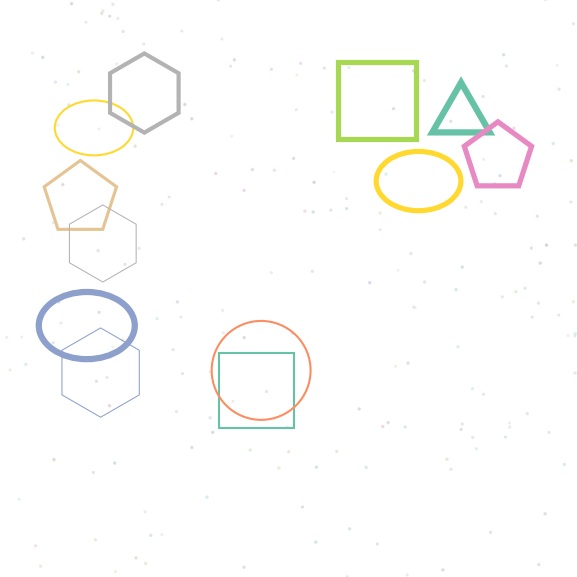[{"shape": "triangle", "thickness": 3, "radius": 0.29, "center": [0.798, 0.799]}, {"shape": "square", "thickness": 1, "radius": 0.32, "center": [0.445, 0.323]}, {"shape": "circle", "thickness": 1, "radius": 0.43, "center": [0.452, 0.358]}, {"shape": "oval", "thickness": 3, "radius": 0.42, "center": [0.15, 0.435]}, {"shape": "hexagon", "thickness": 0.5, "radius": 0.39, "center": [0.174, 0.354]}, {"shape": "pentagon", "thickness": 2.5, "radius": 0.31, "center": [0.862, 0.727]}, {"shape": "square", "thickness": 2.5, "radius": 0.34, "center": [0.653, 0.825]}, {"shape": "oval", "thickness": 1, "radius": 0.34, "center": [0.163, 0.778]}, {"shape": "oval", "thickness": 2.5, "radius": 0.37, "center": [0.725, 0.686]}, {"shape": "pentagon", "thickness": 1.5, "radius": 0.33, "center": [0.139, 0.655]}, {"shape": "hexagon", "thickness": 2, "radius": 0.34, "center": [0.25, 0.838]}, {"shape": "hexagon", "thickness": 0.5, "radius": 0.33, "center": [0.178, 0.578]}]